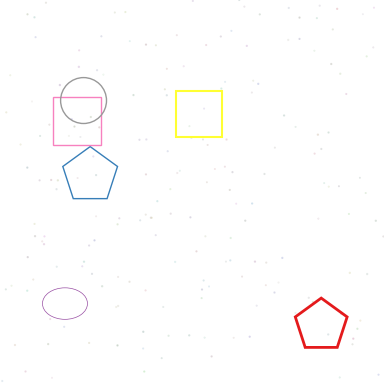[{"shape": "pentagon", "thickness": 2, "radius": 0.35, "center": [0.834, 0.155]}, {"shape": "pentagon", "thickness": 1, "radius": 0.37, "center": [0.234, 0.545]}, {"shape": "oval", "thickness": 0.5, "radius": 0.29, "center": [0.169, 0.211]}, {"shape": "square", "thickness": 1.5, "radius": 0.3, "center": [0.517, 0.704]}, {"shape": "square", "thickness": 1, "radius": 0.31, "center": [0.201, 0.685]}, {"shape": "circle", "thickness": 1, "radius": 0.3, "center": [0.217, 0.739]}]